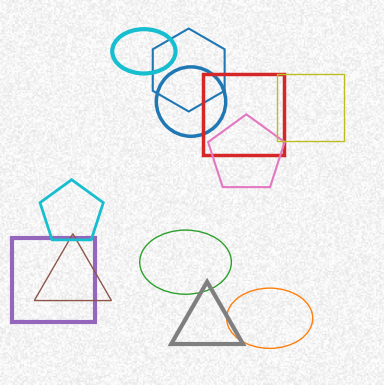[{"shape": "circle", "thickness": 2.5, "radius": 0.45, "center": [0.496, 0.736]}, {"shape": "hexagon", "thickness": 1.5, "radius": 0.54, "center": [0.49, 0.818]}, {"shape": "oval", "thickness": 1, "radius": 0.56, "center": [0.7, 0.173]}, {"shape": "oval", "thickness": 1, "radius": 0.6, "center": [0.482, 0.319]}, {"shape": "square", "thickness": 2.5, "radius": 0.52, "center": [0.632, 0.703]}, {"shape": "square", "thickness": 3, "radius": 0.54, "center": [0.139, 0.273]}, {"shape": "triangle", "thickness": 1, "radius": 0.58, "center": [0.189, 0.277]}, {"shape": "pentagon", "thickness": 1.5, "radius": 0.52, "center": [0.64, 0.599]}, {"shape": "triangle", "thickness": 3, "radius": 0.54, "center": [0.538, 0.16]}, {"shape": "square", "thickness": 1, "radius": 0.43, "center": [0.807, 0.721]}, {"shape": "oval", "thickness": 3, "radius": 0.41, "center": [0.374, 0.867]}, {"shape": "pentagon", "thickness": 2, "radius": 0.43, "center": [0.186, 0.447]}]